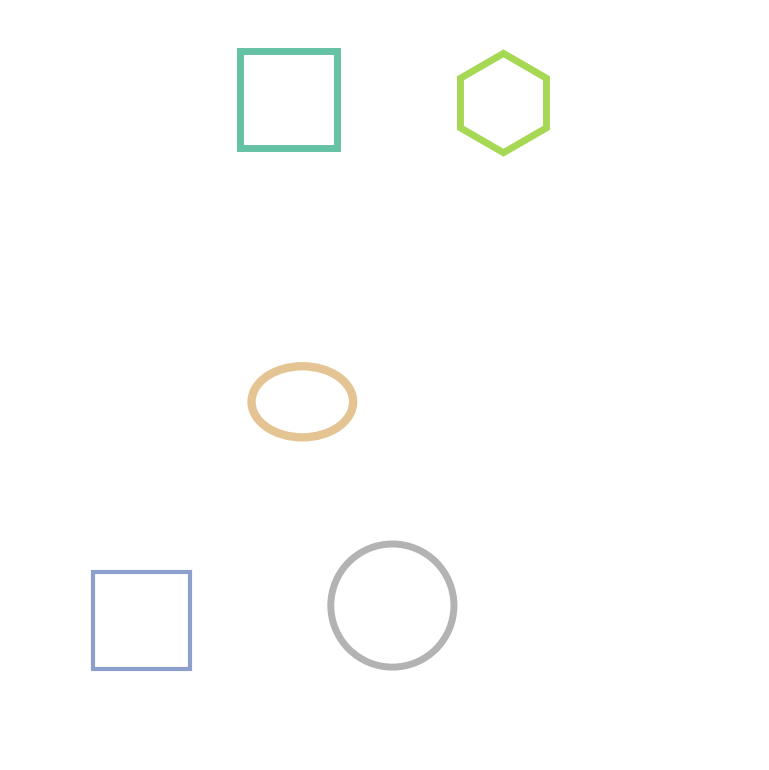[{"shape": "square", "thickness": 2.5, "radius": 0.32, "center": [0.375, 0.871]}, {"shape": "square", "thickness": 1.5, "radius": 0.32, "center": [0.183, 0.195]}, {"shape": "hexagon", "thickness": 2.5, "radius": 0.32, "center": [0.654, 0.866]}, {"shape": "oval", "thickness": 3, "radius": 0.33, "center": [0.393, 0.478]}, {"shape": "circle", "thickness": 2.5, "radius": 0.4, "center": [0.51, 0.214]}]